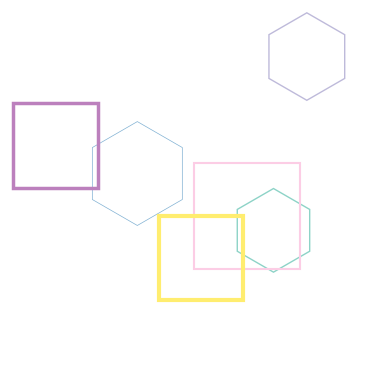[{"shape": "hexagon", "thickness": 1, "radius": 0.54, "center": [0.71, 0.402]}, {"shape": "hexagon", "thickness": 1, "radius": 0.57, "center": [0.797, 0.853]}, {"shape": "hexagon", "thickness": 0.5, "radius": 0.67, "center": [0.357, 0.549]}, {"shape": "square", "thickness": 1.5, "radius": 0.69, "center": [0.641, 0.439]}, {"shape": "square", "thickness": 2.5, "radius": 0.55, "center": [0.145, 0.623]}, {"shape": "square", "thickness": 3, "radius": 0.54, "center": [0.521, 0.331]}]